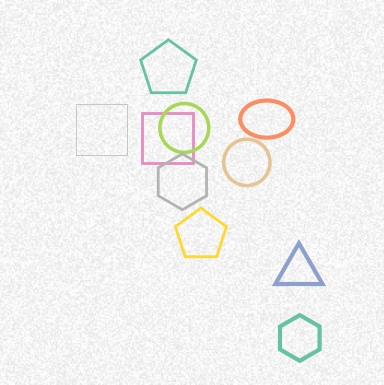[{"shape": "hexagon", "thickness": 3, "radius": 0.3, "center": [0.779, 0.122]}, {"shape": "pentagon", "thickness": 2, "radius": 0.38, "center": [0.438, 0.821]}, {"shape": "oval", "thickness": 3, "radius": 0.34, "center": [0.693, 0.691]}, {"shape": "triangle", "thickness": 3, "radius": 0.35, "center": [0.776, 0.298]}, {"shape": "square", "thickness": 2, "radius": 0.33, "center": [0.435, 0.641]}, {"shape": "circle", "thickness": 2.5, "radius": 0.32, "center": [0.479, 0.668]}, {"shape": "pentagon", "thickness": 2, "radius": 0.35, "center": [0.522, 0.39]}, {"shape": "circle", "thickness": 2.5, "radius": 0.3, "center": [0.641, 0.578]}, {"shape": "square", "thickness": 0.5, "radius": 0.33, "center": [0.263, 0.664]}, {"shape": "hexagon", "thickness": 2, "radius": 0.36, "center": [0.474, 0.528]}]